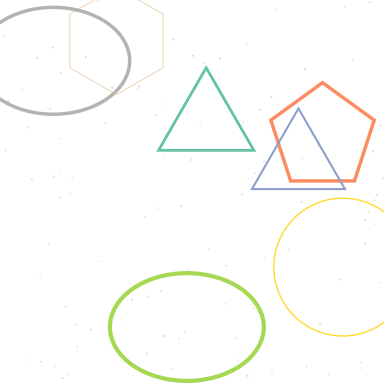[{"shape": "triangle", "thickness": 2, "radius": 0.71, "center": [0.536, 0.681]}, {"shape": "pentagon", "thickness": 2.5, "radius": 0.71, "center": [0.838, 0.644]}, {"shape": "triangle", "thickness": 1.5, "radius": 0.7, "center": [0.775, 0.579]}, {"shape": "oval", "thickness": 3, "radius": 1.0, "center": [0.485, 0.151]}, {"shape": "circle", "thickness": 1, "radius": 0.89, "center": [0.89, 0.306]}, {"shape": "hexagon", "thickness": 0.5, "radius": 0.7, "center": [0.302, 0.894]}, {"shape": "oval", "thickness": 2.5, "radius": 0.99, "center": [0.139, 0.842]}]